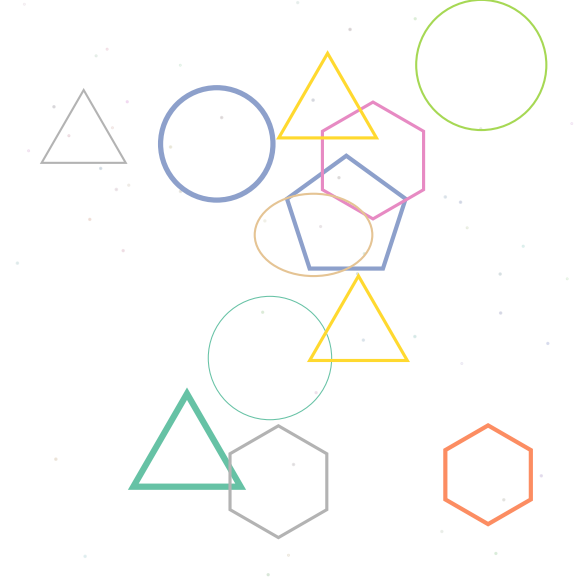[{"shape": "circle", "thickness": 0.5, "radius": 0.53, "center": [0.467, 0.379]}, {"shape": "triangle", "thickness": 3, "radius": 0.54, "center": [0.324, 0.21]}, {"shape": "hexagon", "thickness": 2, "radius": 0.43, "center": [0.845, 0.177]}, {"shape": "circle", "thickness": 2.5, "radius": 0.49, "center": [0.375, 0.75]}, {"shape": "pentagon", "thickness": 2, "radius": 0.54, "center": [0.6, 0.621]}, {"shape": "hexagon", "thickness": 1.5, "radius": 0.51, "center": [0.646, 0.721]}, {"shape": "circle", "thickness": 1, "radius": 0.56, "center": [0.833, 0.887]}, {"shape": "triangle", "thickness": 1.5, "radius": 0.49, "center": [0.621, 0.424]}, {"shape": "triangle", "thickness": 1.5, "radius": 0.49, "center": [0.567, 0.809]}, {"shape": "oval", "thickness": 1, "radius": 0.51, "center": [0.543, 0.592]}, {"shape": "hexagon", "thickness": 1.5, "radius": 0.48, "center": [0.482, 0.165]}, {"shape": "triangle", "thickness": 1, "radius": 0.42, "center": [0.145, 0.759]}]